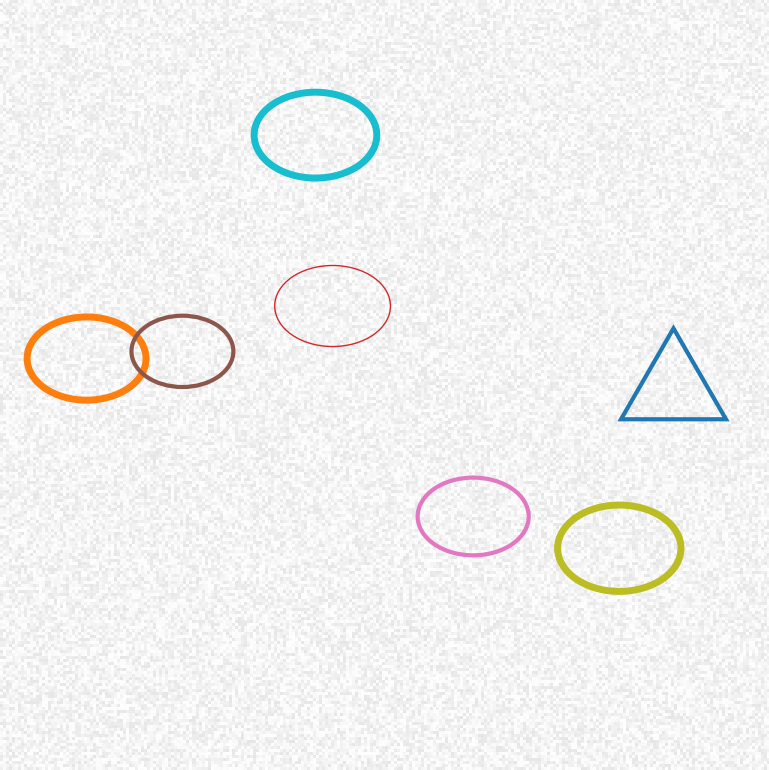[{"shape": "triangle", "thickness": 1.5, "radius": 0.39, "center": [0.875, 0.495]}, {"shape": "oval", "thickness": 2.5, "radius": 0.39, "center": [0.112, 0.534]}, {"shape": "oval", "thickness": 0.5, "radius": 0.38, "center": [0.432, 0.603]}, {"shape": "oval", "thickness": 1.5, "radius": 0.33, "center": [0.237, 0.544]}, {"shape": "oval", "thickness": 1.5, "radius": 0.36, "center": [0.615, 0.329]}, {"shape": "oval", "thickness": 2.5, "radius": 0.4, "center": [0.804, 0.288]}, {"shape": "oval", "thickness": 2.5, "radius": 0.4, "center": [0.41, 0.825]}]